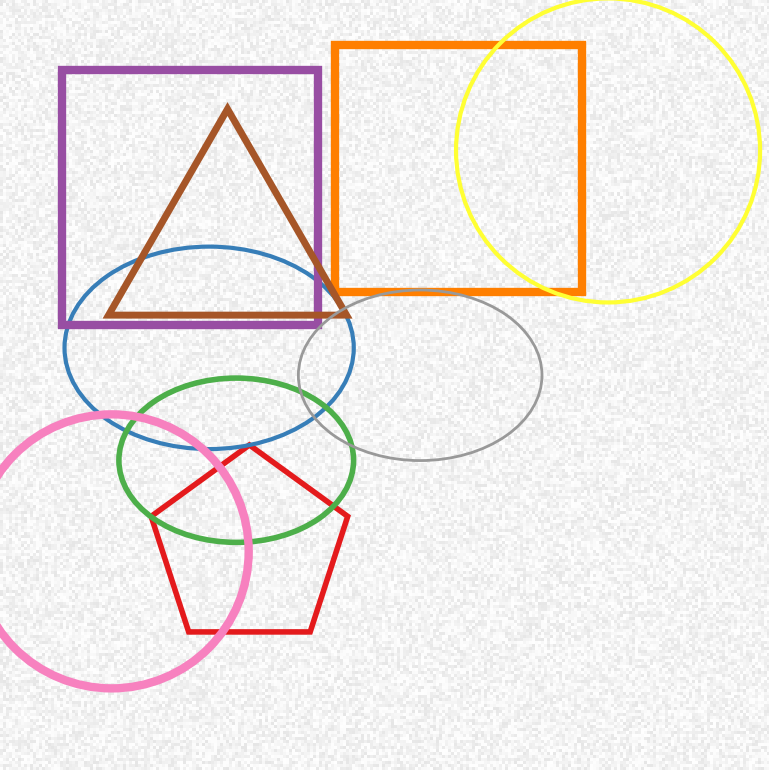[{"shape": "pentagon", "thickness": 2, "radius": 0.67, "center": [0.324, 0.288]}, {"shape": "oval", "thickness": 1.5, "radius": 0.94, "center": [0.272, 0.548]}, {"shape": "oval", "thickness": 2, "radius": 0.76, "center": [0.307, 0.402]}, {"shape": "square", "thickness": 3, "radius": 0.83, "center": [0.247, 0.744]}, {"shape": "square", "thickness": 3, "radius": 0.8, "center": [0.596, 0.781]}, {"shape": "circle", "thickness": 1.5, "radius": 0.99, "center": [0.79, 0.805]}, {"shape": "triangle", "thickness": 2.5, "radius": 0.89, "center": [0.296, 0.68]}, {"shape": "circle", "thickness": 3, "radius": 0.89, "center": [0.145, 0.284]}, {"shape": "oval", "thickness": 1, "radius": 0.79, "center": [0.546, 0.513]}]